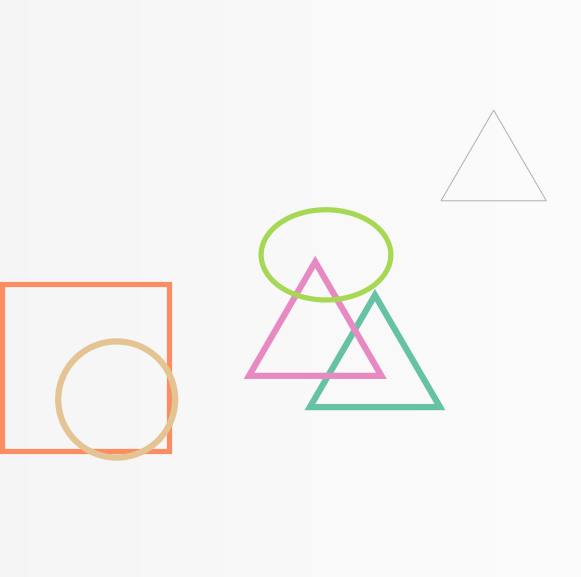[{"shape": "triangle", "thickness": 3, "radius": 0.65, "center": [0.645, 0.359]}, {"shape": "square", "thickness": 2.5, "radius": 0.72, "center": [0.147, 0.363]}, {"shape": "triangle", "thickness": 3, "radius": 0.66, "center": [0.542, 0.414]}, {"shape": "oval", "thickness": 2.5, "radius": 0.56, "center": [0.561, 0.558]}, {"shape": "circle", "thickness": 3, "radius": 0.5, "center": [0.201, 0.307]}, {"shape": "triangle", "thickness": 0.5, "radius": 0.52, "center": [0.849, 0.704]}]